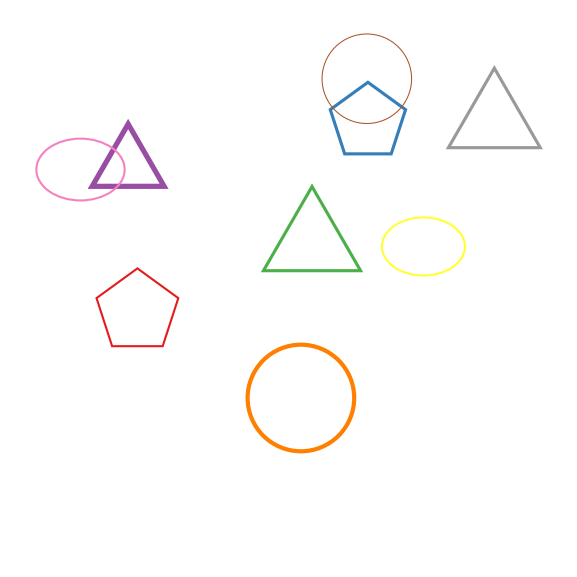[{"shape": "pentagon", "thickness": 1, "radius": 0.37, "center": [0.238, 0.46]}, {"shape": "pentagon", "thickness": 1.5, "radius": 0.34, "center": [0.637, 0.788]}, {"shape": "triangle", "thickness": 1.5, "radius": 0.49, "center": [0.54, 0.579]}, {"shape": "triangle", "thickness": 2.5, "radius": 0.36, "center": [0.222, 0.712]}, {"shape": "circle", "thickness": 2, "radius": 0.46, "center": [0.521, 0.31]}, {"shape": "oval", "thickness": 1, "radius": 0.36, "center": [0.733, 0.572]}, {"shape": "circle", "thickness": 0.5, "radius": 0.39, "center": [0.635, 0.863]}, {"shape": "oval", "thickness": 1, "radius": 0.38, "center": [0.139, 0.706]}, {"shape": "triangle", "thickness": 1.5, "radius": 0.46, "center": [0.856, 0.789]}]